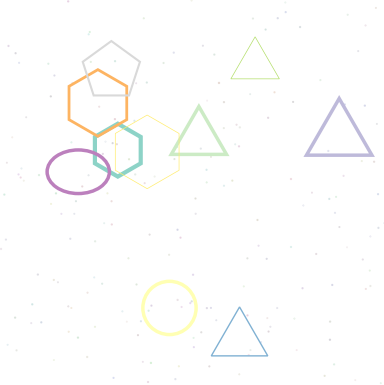[{"shape": "hexagon", "thickness": 3, "radius": 0.34, "center": [0.306, 0.61]}, {"shape": "circle", "thickness": 2.5, "radius": 0.35, "center": [0.44, 0.2]}, {"shape": "triangle", "thickness": 2.5, "radius": 0.49, "center": [0.881, 0.646]}, {"shape": "triangle", "thickness": 1, "radius": 0.42, "center": [0.622, 0.118]}, {"shape": "hexagon", "thickness": 2, "radius": 0.43, "center": [0.254, 0.733]}, {"shape": "triangle", "thickness": 0.5, "radius": 0.36, "center": [0.663, 0.832]}, {"shape": "pentagon", "thickness": 1.5, "radius": 0.39, "center": [0.289, 0.815]}, {"shape": "oval", "thickness": 2.5, "radius": 0.4, "center": [0.203, 0.554]}, {"shape": "triangle", "thickness": 2.5, "radius": 0.41, "center": [0.517, 0.64]}, {"shape": "hexagon", "thickness": 0.5, "radius": 0.48, "center": [0.382, 0.606]}]